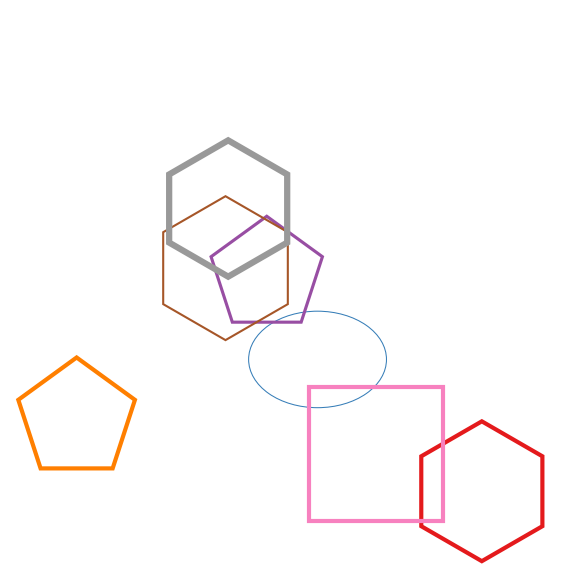[{"shape": "hexagon", "thickness": 2, "radius": 0.61, "center": [0.834, 0.148]}, {"shape": "oval", "thickness": 0.5, "radius": 0.6, "center": [0.55, 0.377]}, {"shape": "pentagon", "thickness": 1.5, "radius": 0.51, "center": [0.462, 0.523]}, {"shape": "pentagon", "thickness": 2, "radius": 0.53, "center": [0.133, 0.274]}, {"shape": "hexagon", "thickness": 1, "radius": 0.62, "center": [0.39, 0.535]}, {"shape": "square", "thickness": 2, "radius": 0.58, "center": [0.652, 0.214]}, {"shape": "hexagon", "thickness": 3, "radius": 0.59, "center": [0.395, 0.638]}]